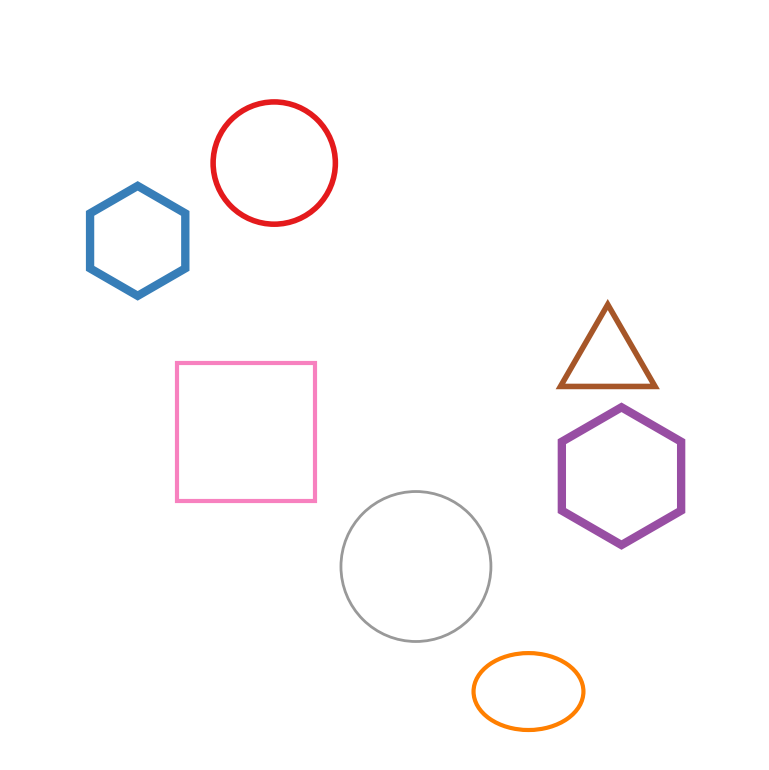[{"shape": "circle", "thickness": 2, "radius": 0.4, "center": [0.356, 0.788]}, {"shape": "hexagon", "thickness": 3, "radius": 0.36, "center": [0.179, 0.687]}, {"shape": "hexagon", "thickness": 3, "radius": 0.45, "center": [0.807, 0.382]}, {"shape": "oval", "thickness": 1.5, "radius": 0.36, "center": [0.686, 0.102]}, {"shape": "triangle", "thickness": 2, "radius": 0.35, "center": [0.789, 0.534]}, {"shape": "square", "thickness": 1.5, "radius": 0.45, "center": [0.32, 0.439]}, {"shape": "circle", "thickness": 1, "radius": 0.49, "center": [0.54, 0.264]}]